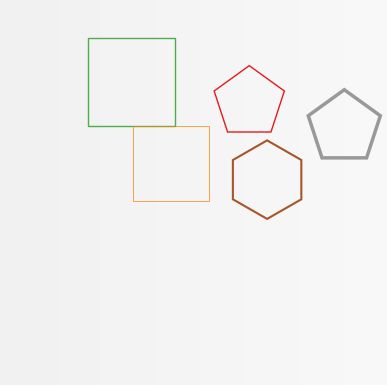[{"shape": "pentagon", "thickness": 1, "radius": 0.48, "center": [0.643, 0.734]}, {"shape": "square", "thickness": 1, "radius": 0.57, "center": [0.339, 0.787]}, {"shape": "square", "thickness": 0.5, "radius": 0.49, "center": [0.442, 0.575]}, {"shape": "hexagon", "thickness": 1.5, "radius": 0.51, "center": [0.689, 0.533]}, {"shape": "pentagon", "thickness": 2.5, "radius": 0.49, "center": [0.889, 0.669]}]